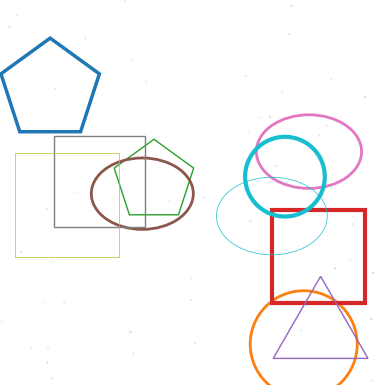[{"shape": "pentagon", "thickness": 2.5, "radius": 0.67, "center": [0.13, 0.767]}, {"shape": "circle", "thickness": 2, "radius": 0.69, "center": [0.789, 0.106]}, {"shape": "pentagon", "thickness": 1, "radius": 0.54, "center": [0.4, 0.53]}, {"shape": "square", "thickness": 3, "radius": 0.6, "center": [0.828, 0.334]}, {"shape": "triangle", "thickness": 1, "radius": 0.71, "center": [0.833, 0.14]}, {"shape": "oval", "thickness": 2, "radius": 0.66, "center": [0.37, 0.497]}, {"shape": "oval", "thickness": 2, "radius": 0.68, "center": [0.802, 0.606]}, {"shape": "square", "thickness": 1, "radius": 0.59, "center": [0.259, 0.528]}, {"shape": "square", "thickness": 0.5, "radius": 0.68, "center": [0.175, 0.467]}, {"shape": "circle", "thickness": 3, "radius": 0.52, "center": [0.74, 0.541]}, {"shape": "oval", "thickness": 0.5, "radius": 0.72, "center": [0.706, 0.439]}]